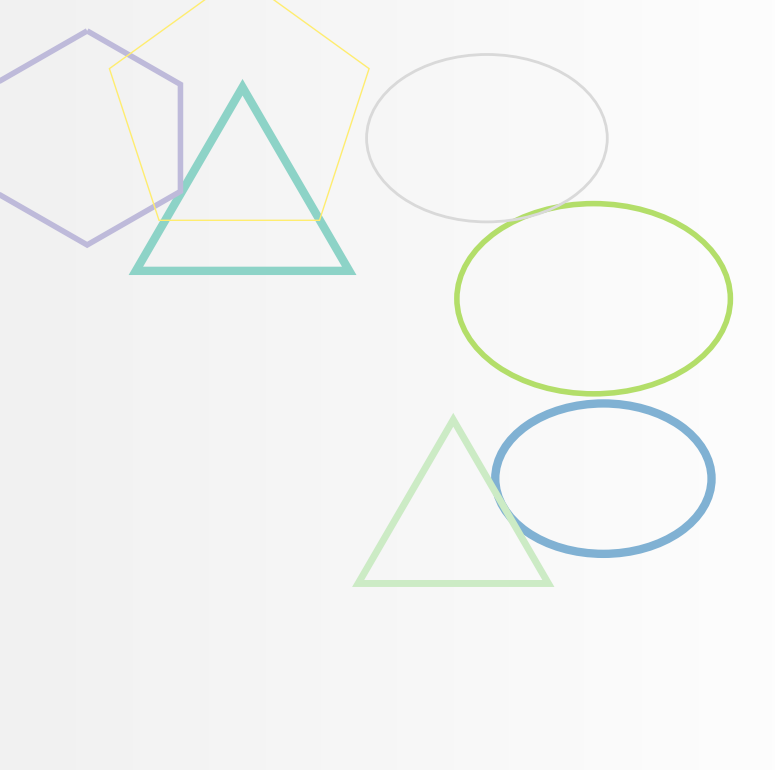[{"shape": "triangle", "thickness": 3, "radius": 0.79, "center": [0.313, 0.728]}, {"shape": "hexagon", "thickness": 2, "radius": 0.69, "center": [0.112, 0.821]}, {"shape": "oval", "thickness": 3, "radius": 0.7, "center": [0.779, 0.378]}, {"shape": "oval", "thickness": 2, "radius": 0.88, "center": [0.766, 0.612]}, {"shape": "oval", "thickness": 1, "radius": 0.78, "center": [0.628, 0.821]}, {"shape": "triangle", "thickness": 2.5, "radius": 0.71, "center": [0.585, 0.313]}, {"shape": "pentagon", "thickness": 0.5, "radius": 0.88, "center": [0.309, 0.856]}]